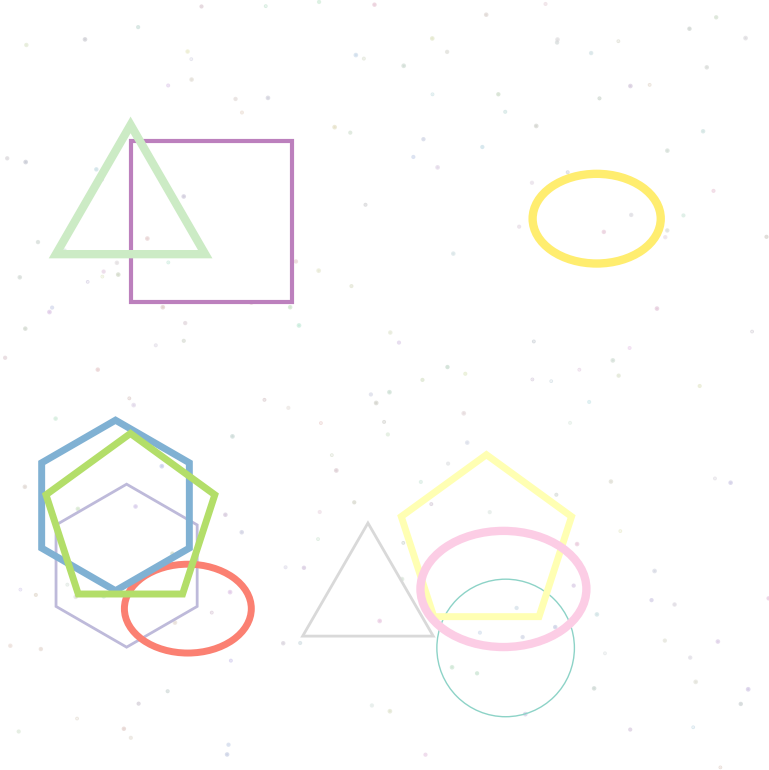[{"shape": "circle", "thickness": 0.5, "radius": 0.45, "center": [0.657, 0.159]}, {"shape": "pentagon", "thickness": 2.5, "radius": 0.58, "center": [0.632, 0.293]}, {"shape": "hexagon", "thickness": 1, "radius": 0.53, "center": [0.164, 0.265]}, {"shape": "oval", "thickness": 2.5, "radius": 0.41, "center": [0.244, 0.21]}, {"shape": "hexagon", "thickness": 2.5, "radius": 0.55, "center": [0.15, 0.344]}, {"shape": "pentagon", "thickness": 2.5, "radius": 0.58, "center": [0.169, 0.322]}, {"shape": "oval", "thickness": 3, "radius": 0.54, "center": [0.654, 0.235]}, {"shape": "triangle", "thickness": 1, "radius": 0.49, "center": [0.478, 0.223]}, {"shape": "square", "thickness": 1.5, "radius": 0.52, "center": [0.275, 0.712]}, {"shape": "triangle", "thickness": 3, "radius": 0.56, "center": [0.17, 0.726]}, {"shape": "oval", "thickness": 3, "radius": 0.42, "center": [0.775, 0.716]}]